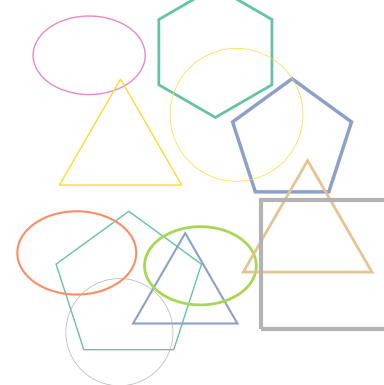[{"shape": "hexagon", "thickness": 2, "radius": 0.85, "center": [0.559, 0.865]}, {"shape": "pentagon", "thickness": 1, "radius": 0.99, "center": [0.335, 0.252]}, {"shape": "oval", "thickness": 1.5, "radius": 0.77, "center": [0.199, 0.343]}, {"shape": "triangle", "thickness": 1.5, "radius": 0.78, "center": [0.481, 0.238]}, {"shape": "pentagon", "thickness": 2.5, "radius": 0.81, "center": [0.759, 0.633]}, {"shape": "oval", "thickness": 1, "radius": 0.73, "center": [0.232, 0.856]}, {"shape": "oval", "thickness": 2, "radius": 0.73, "center": [0.521, 0.31]}, {"shape": "circle", "thickness": 0.5, "radius": 0.86, "center": [0.614, 0.702]}, {"shape": "triangle", "thickness": 1, "radius": 0.92, "center": [0.313, 0.611]}, {"shape": "triangle", "thickness": 2, "radius": 0.96, "center": [0.799, 0.39]}, {"shape": "square", "thickness": 3, "radius": 0.84, "center": [0.845, 0.313]}, {"shape": "circle", "thickness": 0.5, "radius": 0.7, "center": [0.31, 0.137]}]